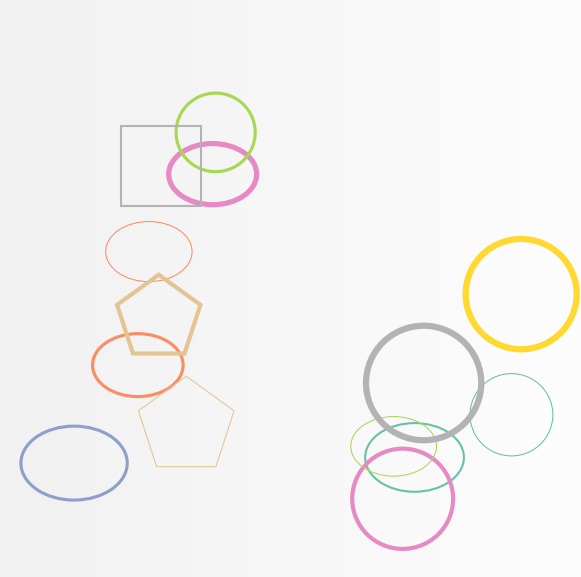[{"shape": "circle", "thickness": 0.5, "radius": 0.36, "center": [0.88, 0.281]}, {"shape": "oval", "thickness": 1, "radius": 0.42, "center": [0.713, 0.207]}, {"shape": "oval", "thickness": 1.5, "radius": 0.39, "center": [0.237, 0.367]}, {"shape": "oval", "thickness": 0.5, "radius": 0.37, "center": [0.256, 0.564]}, {"shape": "oval", "thickness": 1.5, "radius": 0.46, "center": [0.127, 0.197]}, {"shape": "oval", "thickness": 2.5, "radius": 0.38, "center": [0.366, 0.698]}, {"shape": "circle", "thickness": 2, "radius": 0.43, "center": [0.693, 0.135]}, {"shape": "circle", "thickness": 1.5, "radius": 0.34, "center": [0.371, 0.77]}, {"shape": "oval", "thickness": 0.5, "radius": 0.37, "center": [0.677, 0.226]}, {"shape": "circle", "thickness": 3, "radius": 0.48, "center": [0.897, 0.49]}, {"shape": "pentagon", "thickness": 0.5, "radius": 0.43, "center": [0.32, 0.261]}, {"shape": "pentagon", "thickness": 2, "radius": 0.38, "center": [0.273, 0.448]}, {"shape": "circle", "thickness": 3, "radius": 0.5, "center": [0.729, 0.336]}, {"shape": "square", "thickness": 1, "radius": 0.34, "center": [0.278, 0.711]}]